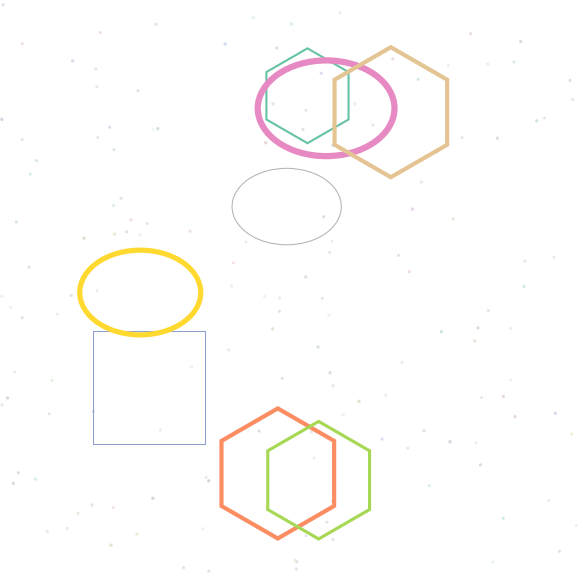[{"shape": "hexagon", "thickness": 1, "radius": 0.41, "center": [0.532, 0.833]}, {"shape": "hexagon", "thickness": 2, "radius": 0.56, "center": [0.481, 0.179]}, {"shape": "square", "thickness": 0.5, "radius": 0.49, "center": [0.258, 0.328]}, {"shape": "oval", "thickness": 3, "radius": 0.59, "center": [0.565, 0.812]}, {"shape": "hexagon", "thickness": 1.5, "radius": 0.51, "center": [0.552, 0.168]}, {"shape": "oval", "thickness": 2.5, "radius": 0.52, "center": [0.243, 0.493]}, {"shape": "hexagon", "thickness": 2, "radius": 0.56, "center": [0.677, 0.805]}, {"shape": "oval", "thickness": 0.5, "radius": 0.47, "center": [0.496, 0.641]}]